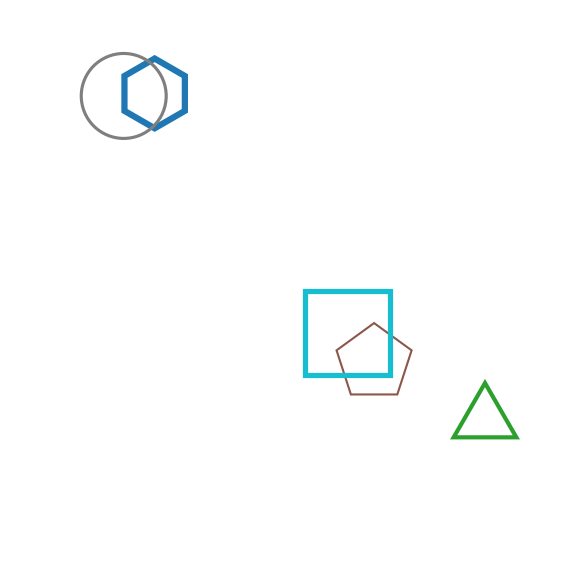[{"shape": "hexagon", "thickness": 3, "radius": 0.3, "center": [0.268, 0.837]}, {"shape": "triangle", "thickness": 2, "radius": 0.31, "center": [0.84, 0.273]}, {"shape": "pentagon", "thickness": 1, "radius": 0.34, "center": [0.648, 0.371]}, {"shape": "circle", "thickness": 1.5, "radius": 0.37, "center": [0.214, 0.833]}, {"shape": "square", "thickness": 2.5, "radius": 0.37, "center": [0.601, 0.422]}]